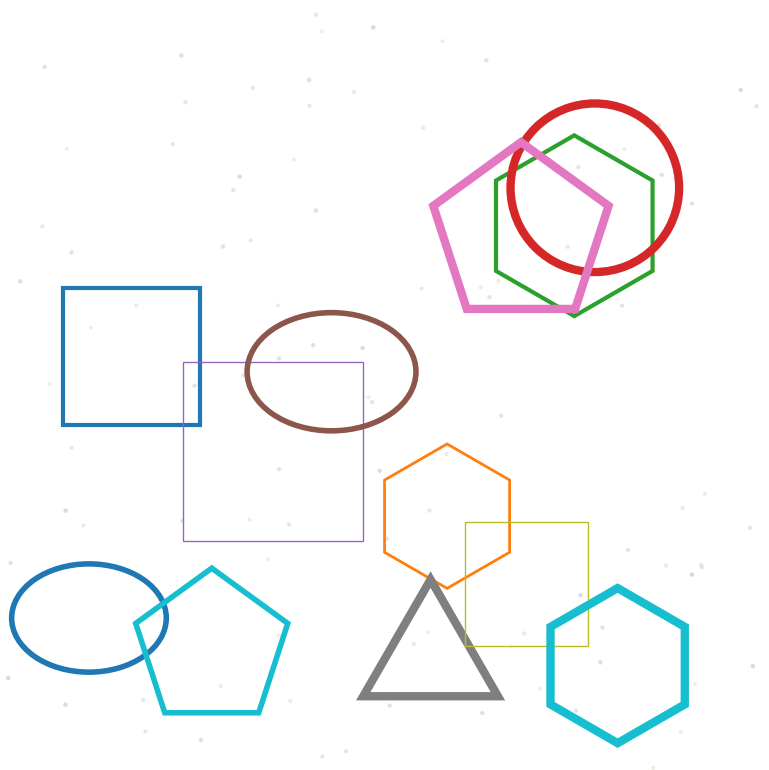[{"shape": "square", "thickness": 1.5, "radius": 0.45, "center": [0.171, 0.537]}, {"shape": "oval", "thickness": 2, "radius": 0.5, "center": [0.116, 0.197]}, {"shape": "hexagon", "thickness": 1, "radius": 0.47, "center": [0.581, 0.33]}, {"shape": "hexagon", "thickness": 1.5, "radius": 0.59, "center": [0.746, 0.707]}, {"shape": "circle", "thickness": 3, "radius": 0.55, "center": [0.772, 0.756]}, {"shape": "square", "thickness": 0.5, "radius": 0.58, "center": [0.355, 0.413]}, {"shape": "oval", "thickness": 2, "radius": 0.55, "center": [0.431, 0.517]}, {"shape": "pentagon", "thickness": 3, "radius": 0.6, "center": [0.677, 0.696]}, {"shape": "triangle", "thickness": 3, "radius": 0.51, "center": [0.559, 0.146]}, {"shape": "square", "thickness": 0.5, "radius": 0.4, "center": [0.684, 0.241]}, {"shape": "pentagon", "thickness": 2, "radius": 0.52, "center": [0.275, 0.158]}, {"shape": "hexagon", "thickness": 3, "radius": 0.5, "center": [0.802, 0.136]}]